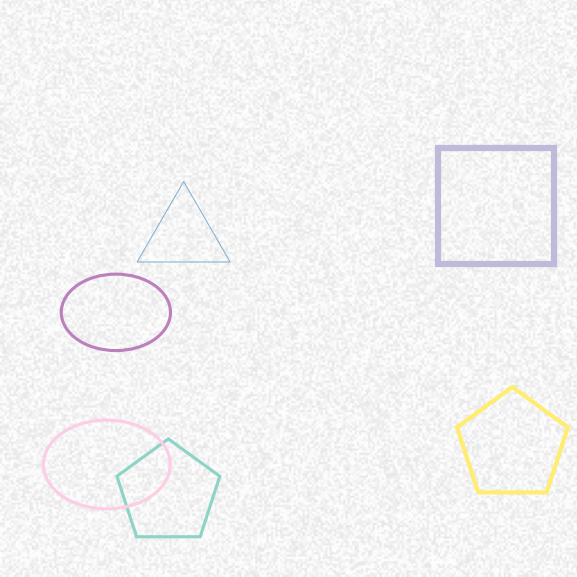[{"shape": "pentagon", "thickness": 1.5, "radius": 0.47, "center": [0.291, 0.145]}, {"shape": "square", "thickness": 3, "radius": 0.5, "center": [0.86, 0.643]}, {"shape": "triangle", "thickness": 0.5, "radius": 0.46, "center": [0.318, 0.592]}, {"shape": "oval", "thickness": 1.5, "radius": 0.55, "center": [0.185, 0.195]}, {"shape": "oval", "thickness": 1.5, "radius": 0.47, "center": [0.201, 0.458]}, {"shape": "pentagon", "thickness": 2, "radius": 0.5, "center": [0.887, 0.228]}]